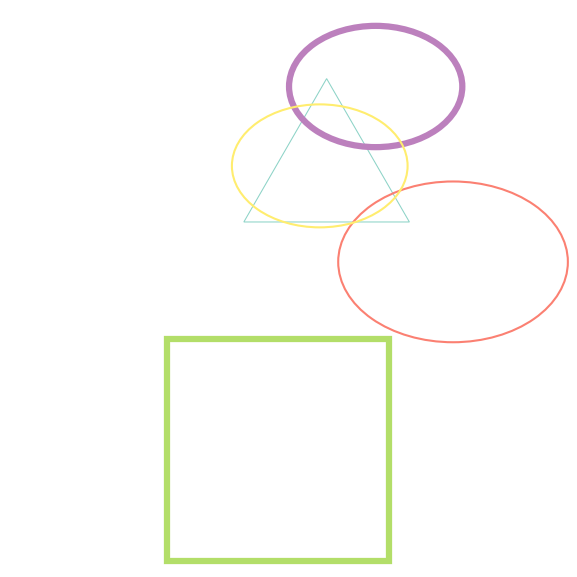[{"shape": "triangle", "thickness": 0.5, "radius": 0.83, "center": [0.566, 0.698]}, {"shape": "oval", "thickness": 1, "radius": 0.99, "center": [0.784, 0.546]}, {"shape": "square", "thickness": 3, "radius": 0.96, "center": [0.482, 0.22]}, {"shape": "oval", "thickness": 3, "radius": 0.75, "center": [0.651, 0.849]}, {"shape": "oval", "thickness": 1, "radius": 0.76, "center": [0.554, 0.712]}]